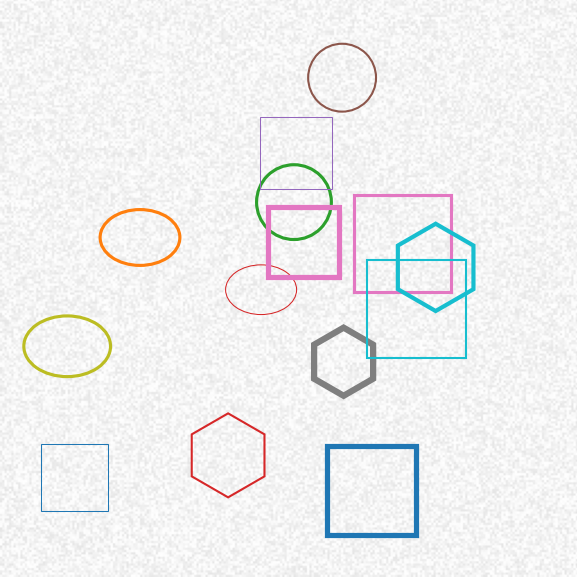[{"shape": "square", "thickness": 2.5, "radius": 0.39, "center": [0.643, 0.15]}, {"shape": "square", "thickness": 0.5, "radius": 0.29, "center": [0.129, 0.172]}, {"shape": "oval", "thickness": 1.5, "radius": 0.35, "center": [0.242, 0.588]}, {"shape": "circle", "thickness": 1.5, "radius": 0.32, "center": [0.509, 0.649]}, {"shape": "oval", "thickness": 0.5, "radius": 0.31, "center": [0.452, 0.497]}, {"shape": "hexagon", "thickness": 1, "radius": 0.36, "center": [0.395, 0.211]}, {"shape": "square", "thickness": 0.5, "radius": 0.31, "center": [0.513, 0.734]}, {"shape": "circle", "thickness": 1, "radius": 0.29, "center": [0.592, 0.865]}, {"shape": "square", "thickness": 2.5, "radius": 0.3, "center": [0.526, 0.58]}, {"shape": "square", "thickness": 1.5, "radius": 0.42, "center": [0.697, 0.578]}, {"shape": "hexagon", "thickness": 3, "radius": 0.29, "center": [0.595, 0.373]}, {"shape": "oval", "thickness": 1.5, "radius": 0.38, "center": [0.116, 0.4]}, {"shape": "square", "thickness": 1, "radius": 0.43, "center": [0.721, 0.464]}, {"shape": "hexagon", "thickness": 2, "radius": 0.38, "center": [0.754, 0.536]}]